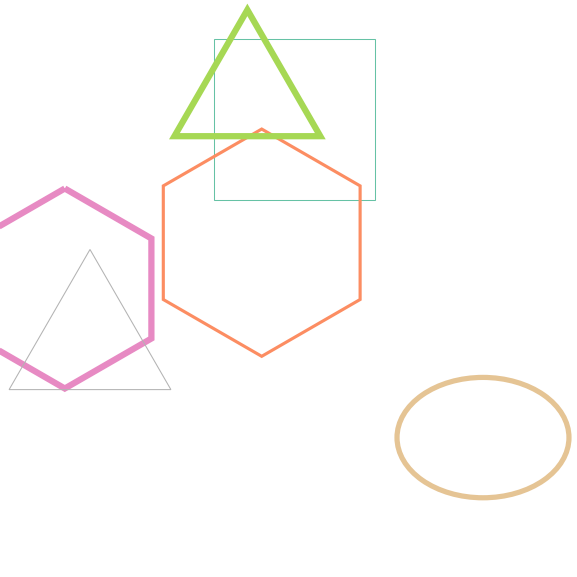[{"shape": "square", "thickness": 0.5, "radius": 0.7, "center": [0.511, 0.792]}, {"shape": "hexagon", "thickness": 1.5, "radius": 0.98, "center": [0.453, 0.579]}, {"shape": "hexagon", "thickness": 3, "radius": 0.87, "center": [0.112, 0.5]}, {"shape": "triangle", "thickness": 3, "radius": 0.73, "center": [0.428, 0.836]}, {"shape": "oval", "thickness": 2.5, "radius": 0.74, "center": [0.836, 0.241]}, {"shape": "triangle", "thickness": 0.5, "radius": 0.81, "center": [0.156, 0.405]}]